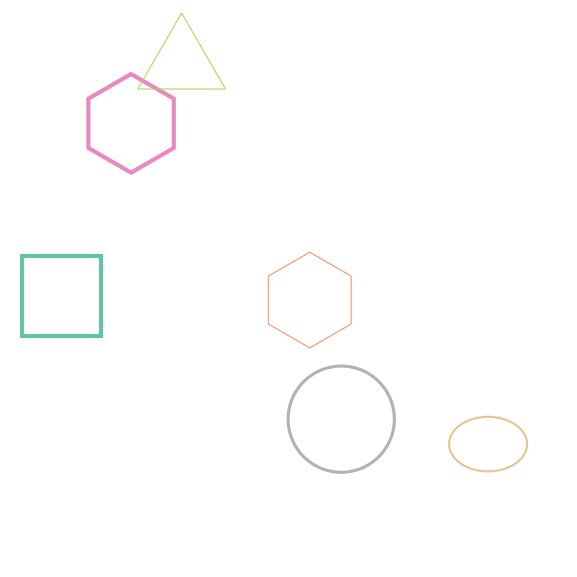[{"shape": "square", "thickness": 2, "radius": 0.35, "center": [0.107, 0.487]}, {"shape": "hexagon", "thickness": 0.5, "radius": 0.41, "center": [0.536, 0.48]}, {"shape": "hexagon", "thickness": 2, "radius": 0.43, "center": [0.227, 0.786]}, {"shape": "triangle", "thickness": 0.5, "radius": 0.44, "center": [0.314, 0.889]}, {"shape": "oval", "thickness": 1, "radius": 0.34, "center": [0.845, 0.23]}, {"shape": "circle", "thickness": 1.5, "radius": 0.46, "center": [0.591, 0.273]}]